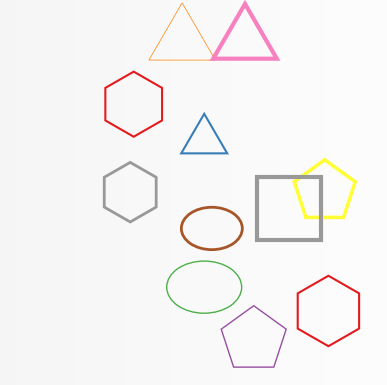[{"shape": "hexagon", "thickness": 1.5, "radius": 0.42, "center": [0.345, 0.729]}, {"shape": "hexagon", "thickness": 1.5, "radius": 0.46, "center": [0.848, 0.192]}, {"shape": "triangle", "thickness": 1.5, "radius": 0.34, "center": [0.527, 0.636]}, {"shape": "oval", "thickness": 1, "radius": 0.48, "center": [0.527, 0.254]}, {"shape": "pentagon", "thickness": 1, "radius": 0.44, "center": [0.655, 0.118]}, {"shape": "triangle", "thickness": 0.5, "radius": 0.5, "center": [0.47, 0.893]}, {"shape": "pentagon", "thickness": 2.5, "radius": 0.41, "center": [0.838, 0.502]}, {"shape": "oval", "thickness": 2, "radius": 0.39, "center": [0.547, 0.407]}, {"shape": "triangle", "thickness": 3, "radius": 0.47, "center": [0.632, 0.895]}, {"shape": "square", "thickness": 3, "radius": 0.41, "center": [0.746, 0.459]}, {"shape": "hexagon", "thickness": 2, "radius": 0.39, "center": [0.336, 0.501]}]